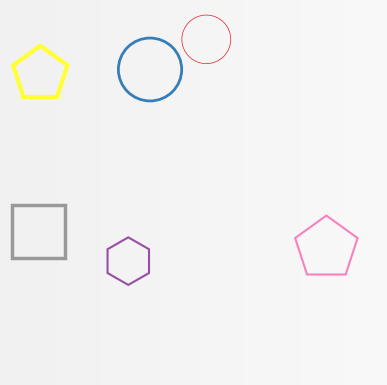[{"shape": "circle", "thickness": 0.5, "radius": 0.32, "center": [0.532, 0.898]}, {"shape": "circle", "thickness": 2, "radius": 0.41, "center": [0.387, 0.82]}, {"shape": "hexagon", "thickness": 1.5, "radius": 0.31, "center": [0.331, 0.322]}, {"shape": "pentagon", "thickness": 3, "radius": 0.37, "center": [0.104, 0.808]}, {"shape": "pentagon", "thickness": 1.5, "radius": 0.42, "center": [0.842, 0.355]}, {"shape": "square", "thickness": 2.5, "radius": 0.34, "center": [0.1, 0.399]}]